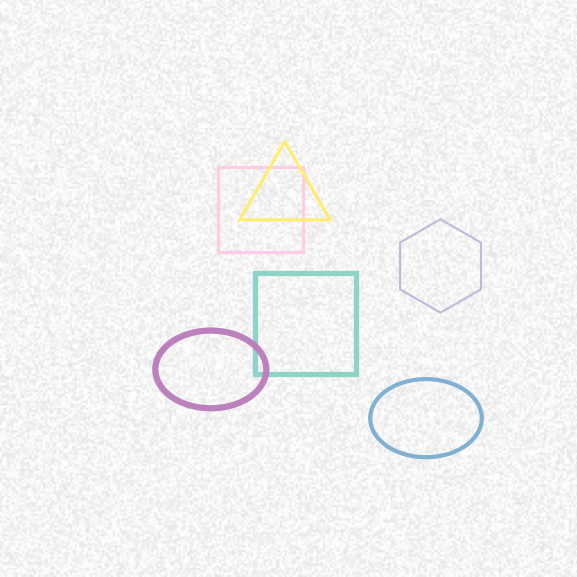[{"shape": "square", "thickness": 2.5, "radius": 0.44, "center": [0.529, 0.438]}, {"shape": "hexagon", "thickness": 1, "radius": 0.4, "center": [0.763, 0.539]}, {"shape": "oval", "thickness": 2, "radius": 0.48, "center": [0.738, 0.275]}, {"shape": "square", "thickness": 1.5, "radius": 0.37, "center": [0.451, 0.637]}, {"shape": "oval", "thickness": 3, "radius": 0.48, "center": [0.365, 0.359]}, {"shape": "triangle", "thickness": 1.5, "radius": 0.45, "center": [0.493, 0.664]}]